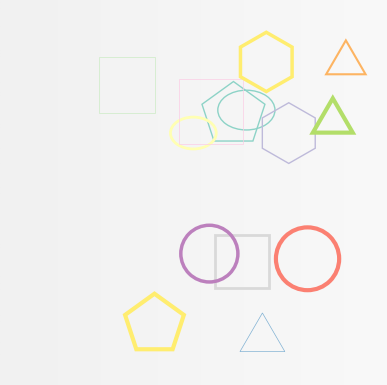[{"shape": "pentagon", "thickness": 1, "radius": 0.43, "center": [0.602, 0.703]}, {"shape": "oval", "thickness": 1, "radius": 0.37, "center": [0.636, 0.714]}, {"shape": "oval", "thickness": 2, "radius": 0.3, "center": [0.499, 0.654]}, {"shape": "hexagon", "thickness": 1, "radius": 0.39, "center": [0.745, 0.654]}, {"shape": "circle", "thickness": 3, "radius": 0.41, "center": [0.794, 0.328]}, {"shape": "triangle", "thickness": 0.5, "radius": 0.33, "center": [0.677, 0.12]}, {"shape": "triangle", "thickness": 1.5, "radius": 0.29, "center": [0.893, 0.836]}, {"shape": "triangle", "thickness": 3, "radius": 0.3, "center": [0.859, 0.685]}, {"shape": "square", "thickness": 0.5, "radius": 0.42, "center": [0.544, 0.711]}, {"shape": "square", "thickness": 2, "radius": 0.35, "center": [0.625, 0.322]}, {"shape": "circle", "thickness": 2.5, "radius": 0.37, "center": [0.54, 0.341]}, {"shape": "square", "thickness": 0.5, "radius": 0.36, "center": [0.328, 0.779]}, {"shape": "hexagon", "thickness": 2.5, "radius": 0.38, "center": [0.687, 0.839]}, {"shape": "pentagon", "thickness": 3, "radius": 0.4, "center": [0.399, 0.157]}]